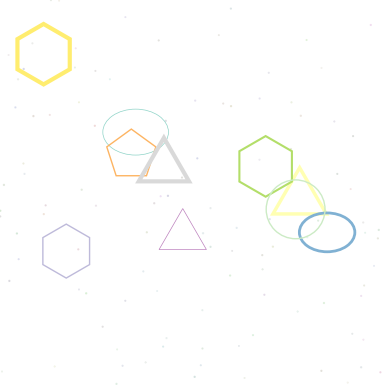[{"shape": "oval", "thickness": 0.5, "radius": 0.43, "center": [0.352, 0.657]}, {"shape": "triangle", "thickness": 2.5, "radius": 0.4, "center": [0.778, 0.484]}, {"shape": "hexagon", "thickness": 1, "radius": 0.35, "center": [0.172, 0.348]}, {"shape": "oval", "thickness": 2, "radius": 0.36, "center": [0.85, 0.396]}, {"shape": "pentagon", "thickness": 1, "radius": 0.33, "center": [0.341, 0.598]}, {"shape": "hexagon", "thickness": 1.5, "radius": 0.39, "center": [0.69, 0.568]}, {"shape": "triangle", "thickness": 3, "radius": 0.38, "center": [0.426, 0.567]}, {"shape": "triangle", "thickness": 0.5, "radius": 0.36, "center": [0.475, 0.387]}, {"shape": "circle", "thickness": 1, "radius": 0.38, "center": [0.768, 0.456]}, {"shape": "hexagon", "thickness": 3, "radius": 0.39, "center": [0.113, 0.859]}]